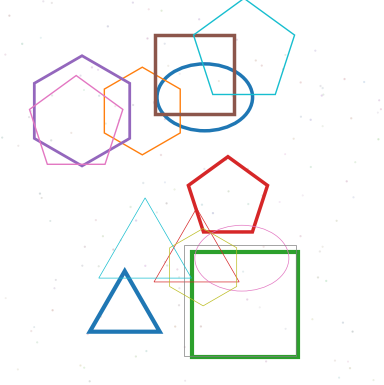[{"shape": "oval", "thickness": 2.5, "radius": 0.62, "center": [0.532, 0.747]}, {"shape": "triangle", "thickness": 3, "radius": 0.52, "center": [0.324, 0.191]}, {"shape": "hexagon", "thickness": 1, "radius": 0.57, "center": [0.37, 0.712]}, {"shape": "square", "thickness": 3, "radius": 0.68, "center": [0.636, 0.208]}, {"shape": "pentagon", "thickness": 2.5, "radius": 0.54, "center": [0.592, 0.485]}, {"shape": "triangle", "thickness": 0.5, "radius": 0.64, "center": [0.511, 0.332]}, {"shape": "hexagon", "thickness": 2, "radius": 0.72, "center": [0.213, 0.712]}, {"shape": "square", "thickness": 2.5, "radius": 0.51, "center": [0.505, 0.808]}, {"shape": "pentagon", "thickness": 1, "radius": 0.64, "center": [0.198, 0.676]}, {"shape": "oval", "thickness": 0.5, "radius": 0.61, "center": [0.628, 0.329]}, {"shape": "square", "thickness": 0.5, "radius": 0.72, "center": [0.624, 0.219]}, {"shape": "hexagon", "thickness": 0.5, "radius": 0.5, "center": [0.528, 0.306]}, {"shape": "pentagon", "thickness": 1, "radius": 0.69, "center": [0.634, 0.866]}, {"shape": "triangle", "thickness": 0.5, "radius": 0.69, "center": [0.377, 0.347]}]